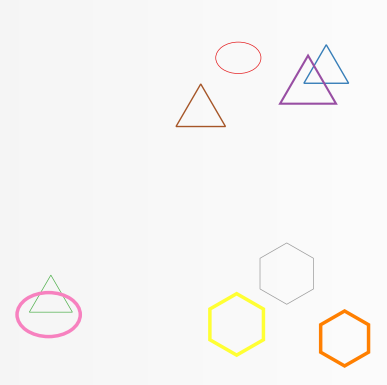[{"shape": "oval", "thickness": 0.5, "radius": 0.29, "center": [0.615, 0.85]}, {"shape": "triangle", "thickness": 1, "radius": 0.33, "center": [0.842, 0.817]}, {"shape": "triangle", "thickness": 0.5, "radius": 0.32, "center": [0.131, 0.221]}, {"shape": "triangle", "thickness": 1.5, "radius": 0.42, "center": [0.795, 0.772]}, {"shape": "hexagon", "thickness": 2.5, "radius": 0.36, "center": [0.889, 0.121]}, {"shape": "hexagon", "thickness": 2.5, "radius": 0.4, "center": [0.611, 0.157]}, {"shape": "triangle", "thickness": 1, "radius": 0.37, "center": [0.518, 0.708]}, {"shape": "oval", "thickness": 2.5, "radius": 0.41, "center": [0.126, 0.183]}, {"shape": "hexagon", "thickness": 0.5, "radius": 0.4, "center": [0.74, 0.289]}]